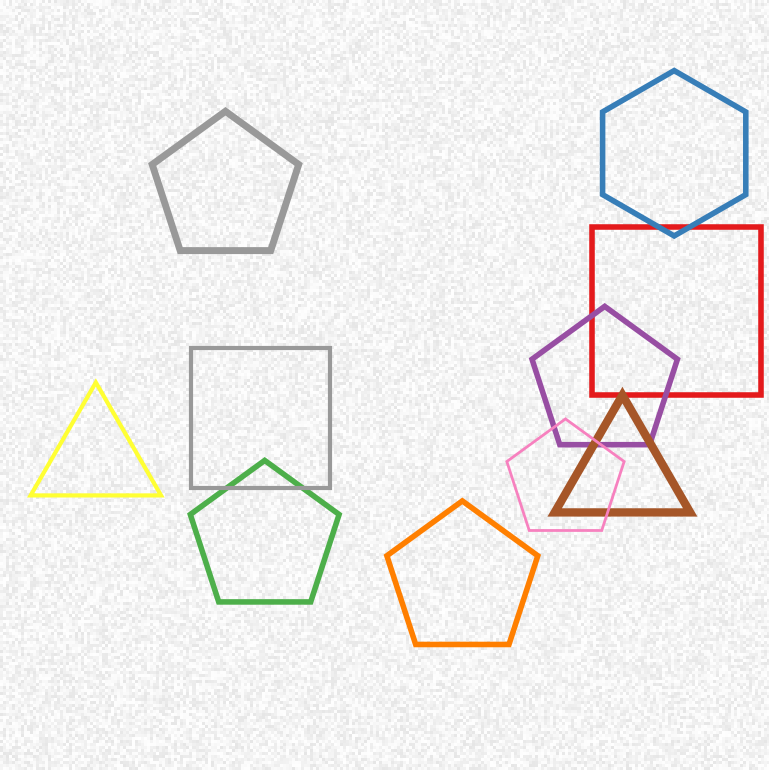[{"shape": "square", "thickness": 2, "radius": 0.55, "center": [0.879, 0.596]}, {"shape": "hexagon", "thickness": 2, "radius": 0.54, "center": [0.876, 0.801]}, {"shape": "pentagon", "thickness": 2, "radius": 0.51, "center": [0.344, 0.3]}, {"shape": "pentagon", "thickness": 2, "radius": 0.5, "center": [0.785, 0.503]}, {"shape": "pentagon", "thickness": 2, "radius": 0.52, "center": [0.6, 0.246]}, {"shape": "triangle", "thickness": 1.5, "radius": 0.49, "center": [0.124, 0.406]}, {"shape": "triangle", "thickness": 3, "radius": 0.51, "center": [0.808, 0.385]}, {"shape": "pentagon", "thickness": 1, "radius": 0.4, "center": [0.734, 0.376]}, {"shape": "pentagon", "thickness": 2.5, "radius": 0.5, "center": [0.293, 0.755]}, {"shape": "square", "thickness": 1.5, "radius": 0.45, "center": [0.338, 0.457]}]